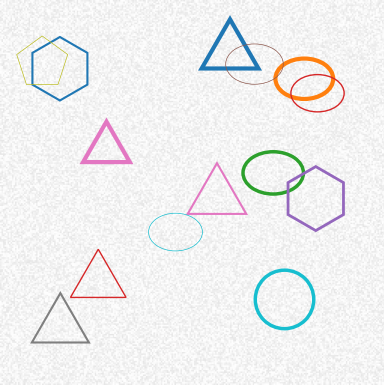[{"shape": "triangle", "thickness": 3, "radius": 0.43, "center": [0.597, 0.865]}, {"shape": "hexagon", "thickness": 1.5, "radius": 0.41, "center": [0.156, 0.821]}, {"shape": "oval", "thickness": 3, "radius": 0.37, "center": [0.79, 0.795]}, {"shape": "oval", "thickness": 2.5, "radius": 0.39, "center": [0.71, 0.551]}, {"shape": "oval", "thickness": 1, "radius": 0.35, "center": [0.825, 0.758]}, {"shape": "triangle", "thickness": 1, "radius": 0.42, "center": [0.255, 0.269]}, {"shape": "hexagon", "thickness": 2, "radius": 0.42, "center": [0.82, 0.484]}, {"shape": "oval", "thickness": 0.5, "radius": 0.37, "center": [0.661, 0.833]}, {"shape": "triangle", "thickness": 3, "radius": 0.35, "center": [0.277, 0.614]}, {"shape": "triangle", "thickness": 1.5, "radius": 0.44, "center": [0.564, 0.488]}, {"shape": "triangle", "thickness": 1.5, "radius": 0.43, "center": [0.157, 0.153]}, {"shape": "pentagon", "thickness": 0.5, "radius": 0.35, "center": [0.11, 0.837]}, {"shape": "oval", "thickness": 0.5, "radius": 0.35, "center": [0.456, 0.397]}, {"shape": "circle", "thickness": 2.5, "radius": 0.38, "center": [0.739, 0.222]}]